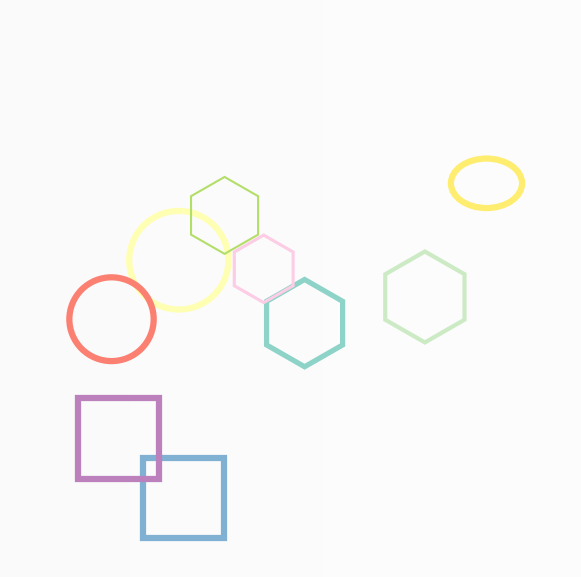[{"shape": "hexagon", "thickness": 2.5, "radius": 0.38, "center": [0.524, 0.44]}, {"shape": "circle", "thickness": 3, "radius": 0.43, "center": [0.308, 0.549]}, {"shape": "circle", "thickness": 3, "radius": 0.36, "center": [0.192, 0.446]}, {"shape": "square", "thickness": 3, "radius": 0.35, "center": [0.316, 0.136]}, {"shape": "hexagon", "thickness": 1, "radius": 0.33, "center": [0.386, 0.626]}, {"shape": "hexagon", "thickness": 1.5, "radius": 0.29, "center": [0.454, 0.534]}, {"shape": "square", "thickness": 3, "radius": 0.35, "center": [0.203, 0.24]}, {"shape": "hexagon", "thickness": 2, "radius": 0.39, "center": [0.731, 0.485]}, {"shape": "oval", "thickness": 3, "radius": 0.31, "center": [0.837, 0.682]}]